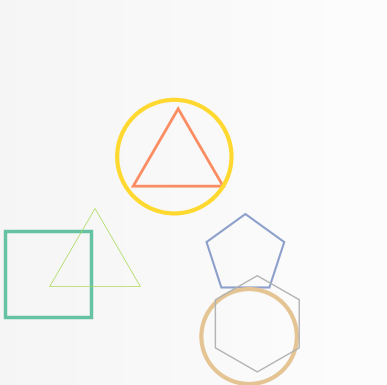[{"shape": "square", "thickness": 2.5, "radius": 0.56, "center": [0.124, 0.288]}, {"shape": "triangle", "thickness": 2, "radius": 0.67, "center": [0.46, 0.583]}, {"shape": "pentagon", "thickness": 1.5, "radius": 0.53, "center": [0.633, 0.339]}, {"shape": "triangle", "thickness": 0.5, "radius": 0.68, "center": [0.245, 0.323]}, {"shape": "circle", "thickness": 3, "radius": 0.74, "center": [0.45, 0.593]}, {"shape": "circle", "thickness": 3, "radius": 0.62, "center": [0.643, 0.126]}, {"shape": "hexagon", "thickness": 1, "radius": 0.62, "center": [0.664, 0.159]}]